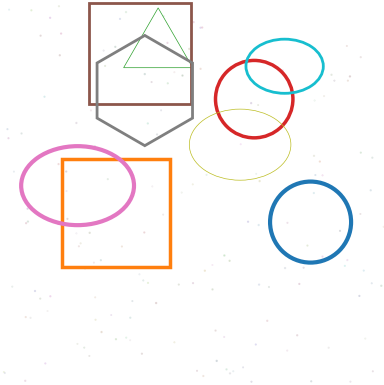[{"shape": "circle", "thickness": 3, "radius": 0.53, "center": [0.807, 0.423]}, {"shape": "square", "thickness": 2.5, "radius": 0.7, "center": [0.301, 0.447]}, {"shape": "triangle", "thickness": 0.5, "radius": 0.52, "center": [0.411, 0.876]}, {"shape": "circle", "thickness": 2.5, "radius": 0.5, "center": [0.66, 0.743]}, {"shape": "square", "thickness": 2, "radius": 0.66, "center": [0.363, 0.861]}, {"shape": "oval", "thickness": 3, "radius": 0.73, "center": [0.202, 0.518]}, {"shape": "hexagon", "thickness": 2, "radius": 0.72, "center": [0.376, 0.765]}, {"shape": "oval", "thickness": 0.5, "radius": 0.66, "center": [0.624, 0.624]}, {"shape": "oval", "thickness": 2, "radius": 0.5, "center": [0.739, 0.828]}]